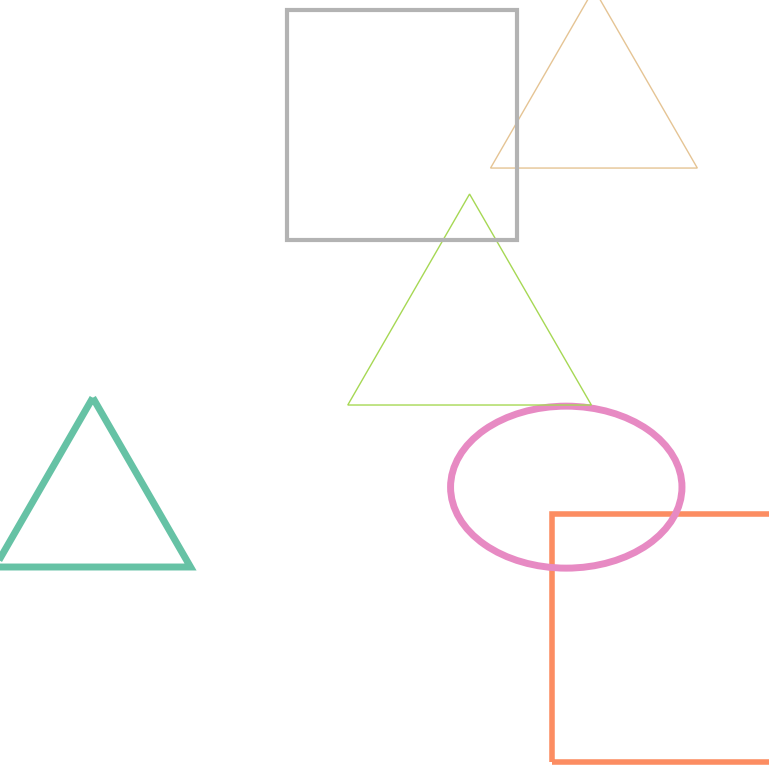[{"shape": "triangle", "thickness": 2.5, "radius": 0.73, "center": [0.121, 0.337]}, {"shape": "square", "thickness": 2, "radius": 0.8, "center": [0.878, 0.172]}, {"shape": "oval", "thickness": 2.5, "radius": 0.75, "center": [0.735, 0.367]}, {"shape": "triangle", "thickness": 0.5, "radius": 0.91, "center": [0.61, 0.565]}, {"shape": "triangle", "thickness": 0.5, "radius": 0.78, "center": [0.771, 0.859]}, {"shape": "square", "thickness": 1.5, "radius": 0.75, "center": [0.522, 0.838]}]